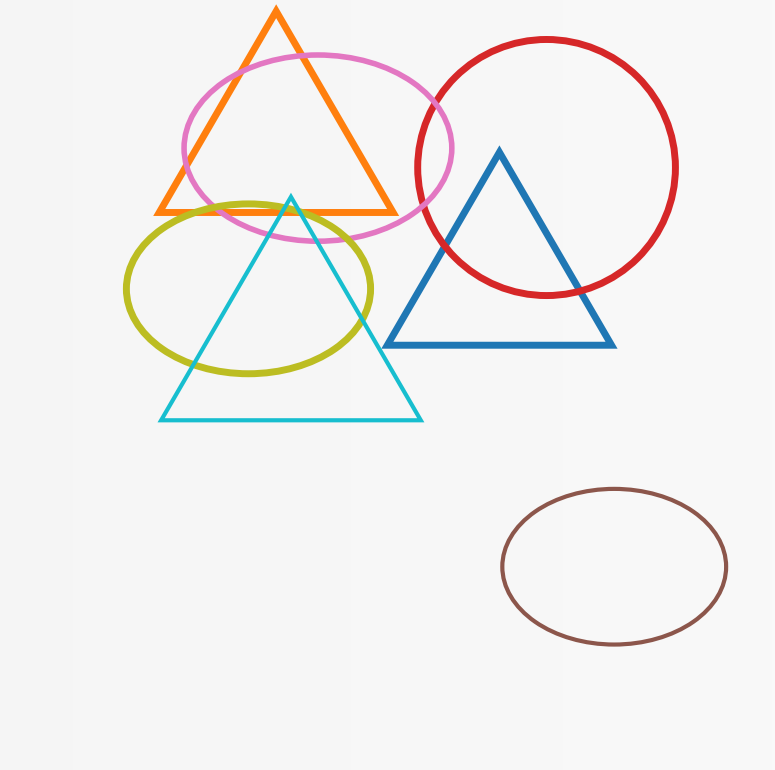[{"shape": "triangle", "thickness": 2.5, "radius": 0.84, "center": [0.644, 0.635]}, {"shape": "triangle", "thickness": 2.5, "radius": 0.87, "center": [0.356, 0.811]}, {"shape": "circle", "thickness": 2.5, "radius": 0.83, "center": [0.705, 0.782]}, {"shape": "oval", "thickness": 1.5, "radius": 0.72, "center": [0.793, 0.264]}, {"shape": "oval", "thickness": 2, "radius": 0.86, "center": [0.41, 0.808]}, {"shape": "oval", "thickness": 2.5, "radius": 0.79, "center": [0.321, 0.625]}, {"shape": "triangle", "thickness": 1.5, "radius": 0.97, "center": [0.375, 0.551]}]